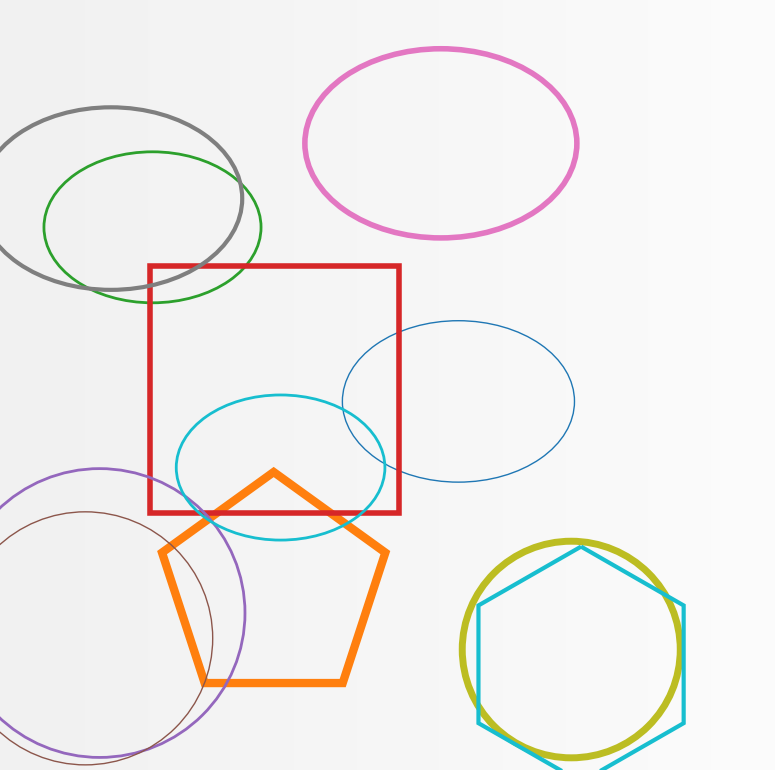[{"shape": "oval", "thickness": 0.5, "radius": 0.75, "center": [0.592, 0.479]}, {"shape": "pentagon", "thickness": 3, "radius": 0.76, "center": [0.353, 0.235]}, {"shape": "oval", "thickness": 1, "radius": 0.7, "center": [0.197, 0.705]}, {"shape": "square", "thickness": 2, "radius": 0.8, "center": [0.355, 0.494]}, {"shape": "circle", "thickness": 1, "radius": 0.94, "center": [0.129, 0.204]}, {"shape": "circle", "thickness": 0.5, "radius": 0.82, "center": [0.11, 0.171]}, {"shape": "oval", "thickness": 2, "radius": 0.88, "center": [0.569, 0.814]}, {"shape": "oval", "thickness": 1.5, "radius": 0.85, "center": [0.143, 0.742]}, {"shape": "circle", "thickness": 2.5, "radius": 0.7, "center": [0.737, 0.156]}, {"shape": "oval", "thickness": 1, "radius": 0.67, "center": [0.362, 0.393]}, {"shape": "hexagon", "thickness": 1.5, "radius": 0.76, "center": [0.75, 0.137]}]